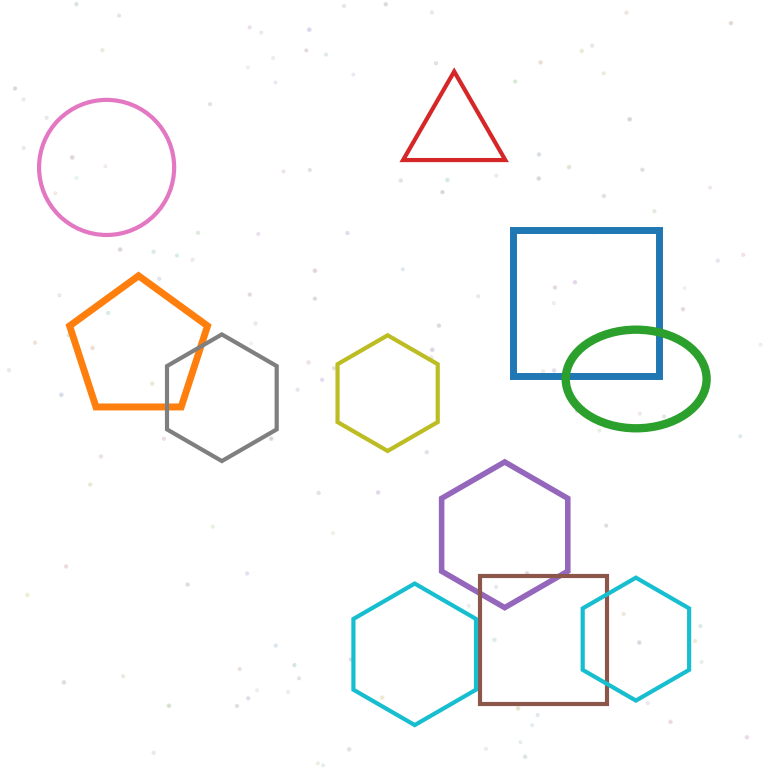[{"shape": "square", "thickness": 2.5, "radius": 0.47, "center": [0.762, 0.606]}, {"shape": "pentagon", "thickness": 2.5, "radius": 0.47, "center": [0.18, 0.548]}, {"shape": "oval", "thickness": 3, "radius": 0.46, "center": [0.826, 0.508]}, {"shape": "triangle", "thickness": 1.5, "radius": 0.38, "center": [0.59, 0.83]}, {"shape": "hexagon", "thickness": 2, "radius": 0.47, "center": [0.655, 0.305]}, {"shape": "square", "thickness": 1.5, "radius": 0.41, "center": [0.706, 0.169]}, {"shape": "circle", "thickness": 1.5, "radius": 0.44, "center": [0.138, 0.783]}, {"shape": "hexagon", "thickness": 1.5, "radius": 0.41, "center": [0.288, 0.483]}, {"shape": "hexagon", "thickness": 1.5, "radius": 0.38, "center": [0.503, 0.489]}, {"shape": "hexagon", "thickness": 1.5, "radius": 0.46, "center": [0.539, 0.15]}, {"shape": "hexagon", "thickness": 1.5, "radius": 0.4, "center": [0.826, 0.17]}]